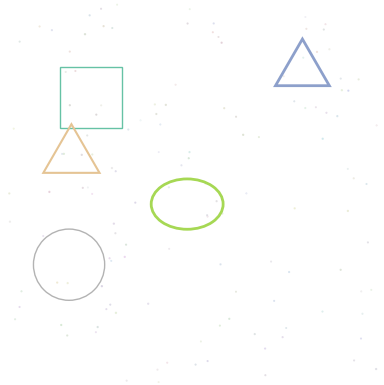[{"shape": "square", "thickness": 1, "radius": 0.4, "center": [0.237, 0.746]}, {"shape": "triangle", "thickness": 2, "radius": 0.4, "center": [0.785, 0.818]}, {"shape": "oval", "thickness": 2, "radius": 0.47, "center": [0.486, 0.47]}, {"shape": "triangle", "thickness": 1.5, "radius": 0.42, "center": [0.186, 0.593]}, {"shape": "circle", "thickness": 1, "radius": 0.46, "center": [0.179, 0.312]}]